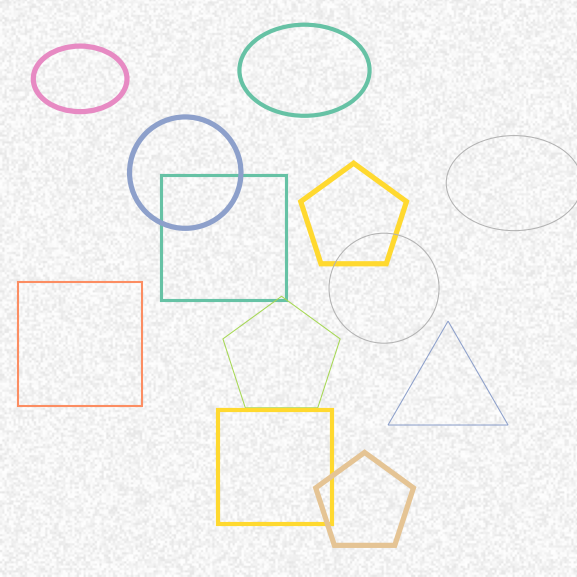[{"shape": "square", "thickness": 1.5, "radius": 0.54, "center": [0.386, 0.588]}, {"shape": "oval", "thickness": 2, "radius": 0.56, "center": [0.527, 0.877]}, {"shape": "square", "thickness": 1, "radius": 0.53, "center": [0.139, 0.404]}, {"shape": "triangle", "thickness": 0.5, "radius": 0.6, "center": [0.776, 0.323]}, {"shape": "circle", "thickness": 2.5, "radius": 0.48, "center": [0.321, 0.7]}, {"shape": "oval", "thickness": 2.5, "radius": 0.41, "center": [0.139, 0.863]}, {"shape": "pentagon", "thickness": 0.5, "radius": 0.53, "center": [0.487, 0.379]}, {"shape": "square", "thickness": 2, "radius": 0.49, "center": [0.477, 0.19]}, {"shape": "pentagon", "thickness": 2.5, "radius": 0.48, "center": [0.612, 0.62]}, {"shape": "pentagon", "thickness": 2.5, "radius": 0.44, "center": [0.631, 0.127]}, {"shape": "circle", "thickness": 0.5, "radius": 0.48, "center": [0.665, 0.5]}, {"shape": "oval", "thickness": 0.5, "radius": 0.59, "center": [0.89, 0.682]}]